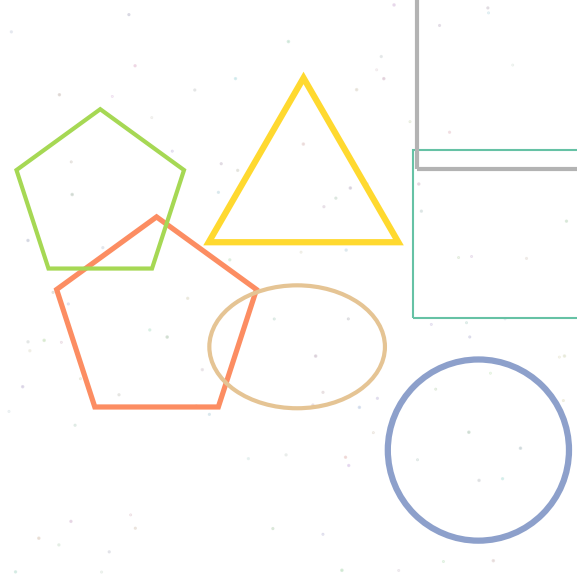[{"shape": "square", "thickness": 1, "radius": 0.73, "center": [0.861, 0.594]}, {"shape": "pentagon", "thickness": 2.5, "radius": 0.91, "center": [0.271, 0.442]}, {"shape": "circle", "thickness": 3, "radius": 0.78, "center": [0.828, 0.22]}, {"shape": "pentagon", "thickness": 2, "radius": 0.76, "center": [0.174, 0.658]}, {"shape": "triangle", "thickness": 3, "radius": 0.95, "center": [0.526, 0.675]}, {"shape": "oval", "thickness": 2, "radius": 0.76, "center": [0.515, 0.399]}, {"shape": "square", "thickness": 2, "radius": 0.83, "center": [0.889, 0.872]}]